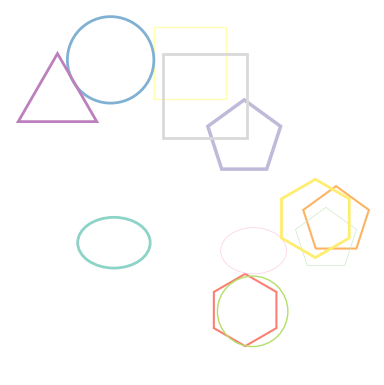[{"shape": "oval", "thickness": 2, "radius": 0.47, "center": [0.296, 0.37]}, {"shape": "square", "thickness": 1, "radius": 0.47, "center": [0.493, 0.836]}, {"shape": "pentagon", "thickness": 2.5, "radius": 0.5, "center": [0.634, 0.641]}, {"shape": "hexagon", "thickness": 1.5, "radius": 0.47, "center": [0.637, 0.195]}, {"shape": "circle", "thickness": 2, "radius": 0.56, "center": [0.287, 0.844]}, {"shape": "pentagon", "thickness": 1.5, "radius": 0.45, "center": [0.873, 0.427]}, {"shape": "circle", "thickness": 1, "radius": 0.46, "center": [0.656, 0.191]}, {"shape": "oval", "thickness": 0.5, "radius": 0.43, "center": [0.659, 0.349]}, {"shape": "square", "thickness": 2, "radius": 0.55, "center": [0.532, 0.751]}, {"shape": "triangle", "thickness": 2, "radius": 0.59, "center": [0.149, 0.743]}, {"shape": "pentagon", "thickness": 0.5, "radius": 0.42, "center": [0.847, 0.378]}, {"shape": "hexagon", "thickness": 2, "radius": 0.51, "center": [0.819, 0.433]}]